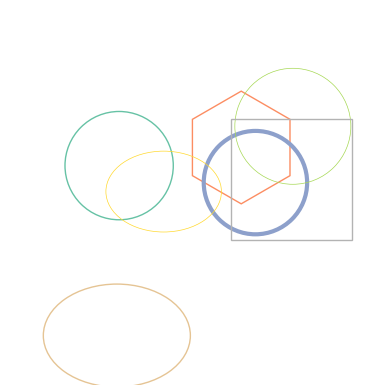[{"shape": "circle", "thickness": 1, "radius": 0.7, "center": [0.309, 0.57]}, {"shape": "hexagon", "thickness": 1, "radius": 0.73, "center": [0.627, 0.617]}, {"shape": "circle", "thickness": 3, "radius": 0.67, "center": [0.663, 0.526]}, {"shape": "circle", "thickness": 0.5, "radius": 0.75, "center": [0.761, 0.672]}, {"shape": "oval", "thickness": 0.5, "radius": 0.75, "center": [0.425, 0.502]}, {"shape": "oval", "thickness": 1, "radius": 0.95, "center": [0.303, 0.128]}, {"shape": "square", "thickness": 1, "radius": 0.79, "center": [0.757, 0.535]}]